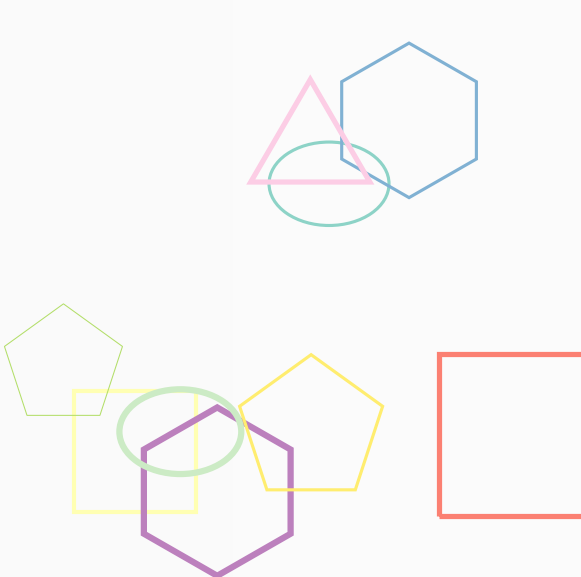[{"shape": "oval", "thickness": 1.5, "radius": 0.52, "center": [0.566, 0.681]}, {"shape": "square", "thickness": 2, "radius": 0.52, "center": [0.233, 0.217]}, {"shape": "square", "thickness": 2.5, "radius": 0.7, "center": [0.896, 0.245]}, {"shape": "hexagon", "thickness": 1.5, "radius": 0.67, "center": [0.704, 0.791]}, {"shape": "pentagon", "thickness": 0.5, "radius": 0.53, "center": [0.109, 0.366]}, {"shape": "triangle", "thickness": 2.5, "radius": 0.59, "center": [0.534, 0.743]}, {"shape": "hexagon", "thickness": 3, "radius": 0.73, "center": [0.374, 0.148]}, {"shape": "oval", "thickness": 3, "radius": 0.52, "center": [0.31, 0.252]}, {"shape": "pentagon", "thickness": 1.5, "radius": 0.65, "center": [0.535, 0.256]}]